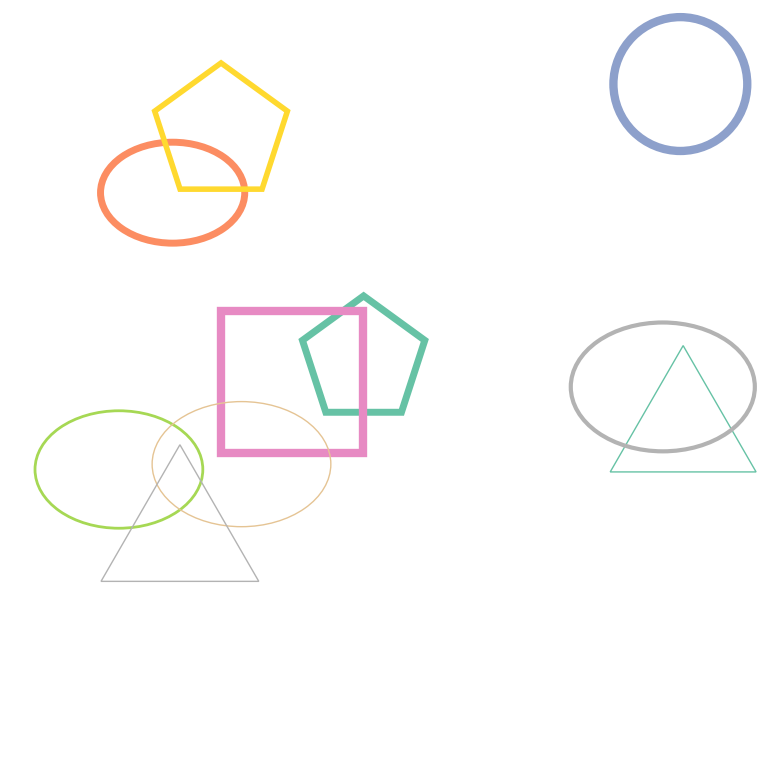[{"shape": "pentagon", "thickness": 2.5, "radius": 0.42, "center": [0.472, 0.532]}, {"shape": "triangle", "thickness": 0.5, "radius": 0.55, "center": [0.887, 0.442]}, {"shape": "oval", "thickness": 2.5, "radius": 0.47, "center": [0.224, 0.75]}, {"shape": "circle", "thickness": 3, "radius": 0.43, "center": [0.884, 0.891]}, {"shape": "square", "thickness": 3, "radius": 0.46, "center": [0.38, 0.504]}, {"shape": "oval", "thickness": 1, "radius": 0.54, "center": [0.154, 0.39]}, {"shape": "pentagon", "thickness": 2, "radius": 0.45, "center": [0.287, 0.828]}, {"shape": "oval", "thickness": 0.5, "radius": 0.58, "center": [0.314, 0.397]}, {"shape": "oval", "thickness": 1.5, "radius": 0.6, "center": [0.861, 0.498]}, {"shape": "triangle", "thickness": 0.5, "radius": 0.59, "center": [0.234, 0.304]}]